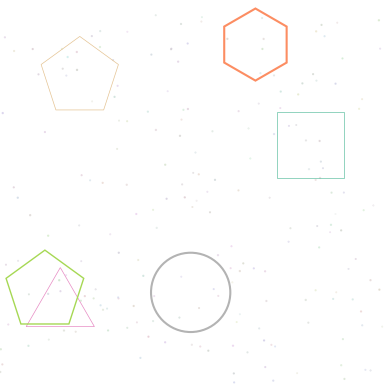[{"shape": "square", "thickness": 0.5, "radius": 0.43, "center": [0.807, 0.623]}, {"shape": "hexagon", "thickness": 1.5, "radius": 0.47, "center": [0.663, 0.884]}, {"shape": "triangle", "thickness": 0.5, "radius": 0.51, "center": [0.157, 0.203]}, {"shape": "pentagon", "thickness": 1, "radius": 0.53, "center": [0.117, 0.244]}, {"shape": "pentagon", "thickness": 0.5, "radius": 0.53, "center": [0.207, 0.8]}, {"shape": "circle", "thickness": 1.5, "radius": 0.51, "center": [0.495, 0.241]}]